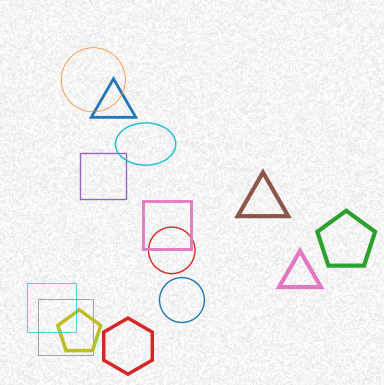[{"shape": "circle", "thickness": 1, "radius": 0.29, "center": [0.473, 0.221]}, {"shape": "triangle", "thickness": 2, "radius": 0.33, "center": [0.295, 0.729]}, {"shape": "circle", "thickness": 0.5, "radius": 0.42, "center": [0.242, 0.793]}, {"shape": "pentagon", "thickness": 3, "radius": 0.39, "center": [0.899, 0.374]}, {"shape": "hexagon", "thickness": 2.5, "radius": 0.36, "center": [0.332, 0.101]}, {"shape": "circle", "thickness": 1, "radius": 0.3, "center": [0.446, 0.35]}, {"shape": "square", "thickness": 1, "radius": 0.3, "center": [0.268, 0.543]}, {"shape": "triangle", "thickness": 3, "radius": 0.38, "center": [0.683, 0.476]}, {"shape": "triangle", "thickness": 3, "radius": 0.31, "center": [0.779, 0.286]}, {"shape": "square", "thickness": 2, "radius": 0.31, "center": [0.433, 0.416]}, {"shape": "square", "thickness": 0.5, "radius": 0.36, "center": [0.17, 0.15]}, {"shape": "pentagon", "thickness": 2.5, "radius": 0.29, "center": [0.206, 0.137]}, {"shape": "oval", "thickness": 1, "radius": 0.39, "center": [0.378, 0.626]}, {"shape": "square", "thickness": 0.5, "radius": 0.31, "center": [0.134, 0.201]}]